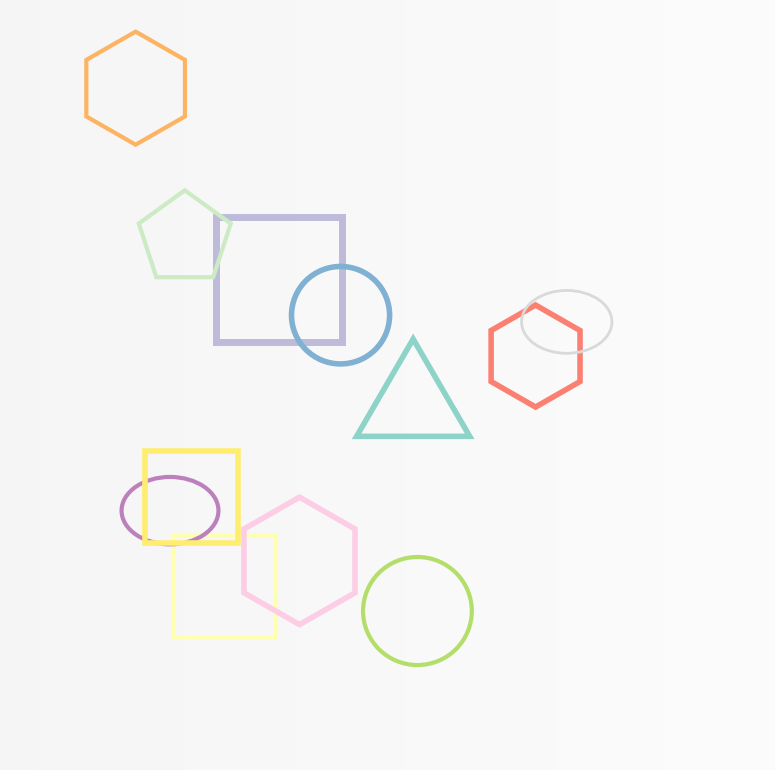[{"shape": "triangle", "thickness": 2, "radius": 0.42, "center": [0.533, 0.475]}, {"shape": "square", "thickness": 1.5, "radius": 0.33, "center": [0.29, 0.238]}, {"shape": "square", "thickness": 2.5, "radius": 0.41, "center": [0.36, 0.638]}, {"shape": "hexagon", "thickness": 2, "radius": 0.33, "center": [0.691, 0.538]}, {"shape": "circle", "thickness": 2, "radius": 0.32, "center": [0.439, 0.591]}, {"shape": "hexagon", "thickness": 1.5, "radius": 0.37, "center": [0.175, 0.885]}, {"shape": "circle", "thickness": 1.5, "radius": 0.35, "center": [0.539, 0.206]}, {"shape": "hexagon", "thickness": 2, "radius": 0.41, "center": [0.386, 0.272]}, {"shape": "oval", "thickness": 1, "radius": 0.29, "center": [0.731, 0.582]}, {"shape": "oval", "thickness": 1.5, "radius": 0.31, "center": [0.219, 0.337]}, {"shape": "pentagon", "thickness": 1.5, "radius": 0.31, "center": [0.238, 0.69]}, {"shape": "square", "thickness": 2, "radius": 0.3, "center": [0.247, 0.355]}]